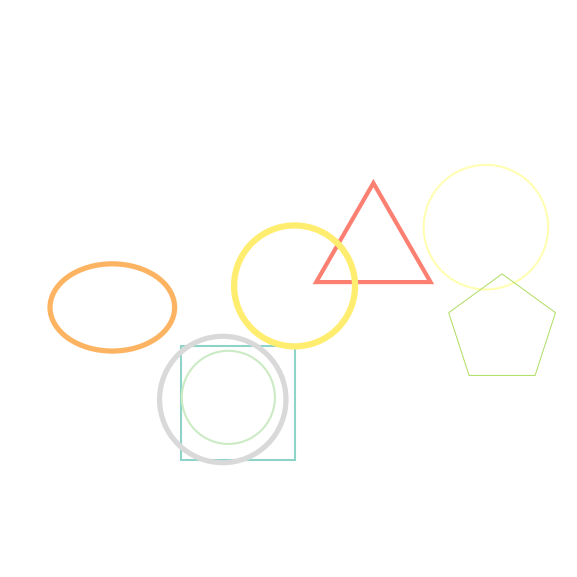[{"shape": "square", "thickness": 1, "radius": 0.49, "center": [0.412, 0.301]}, {"shape": "circle", "thickness": 1, "radius": 0.54, "center": [0.841, 0.606]}, {"shape": "triangle", "thickness": 2, "radius": 0.57, "center": [0.647, 0.568]}, {"shape": "oval", "thickness": 2.5, "radius": 0.54, "center": [0.194, 0.467]}, {"shape": "pentagon", "thickness": 0.5, "radius": 0.49, "center": [0.869, 0.428]}, {"shape": "circle", "thickness": 2.5, "radius": 0.55, "center": [0.386, 0.307]}, {"shape": "circle", "thickness": 1, "radius": 0.4, "center": [0.395, 0.311]}, {"shape": "circle", "thickness": 3, "radius": 0.52, "center": [0.51, 0.504]}]